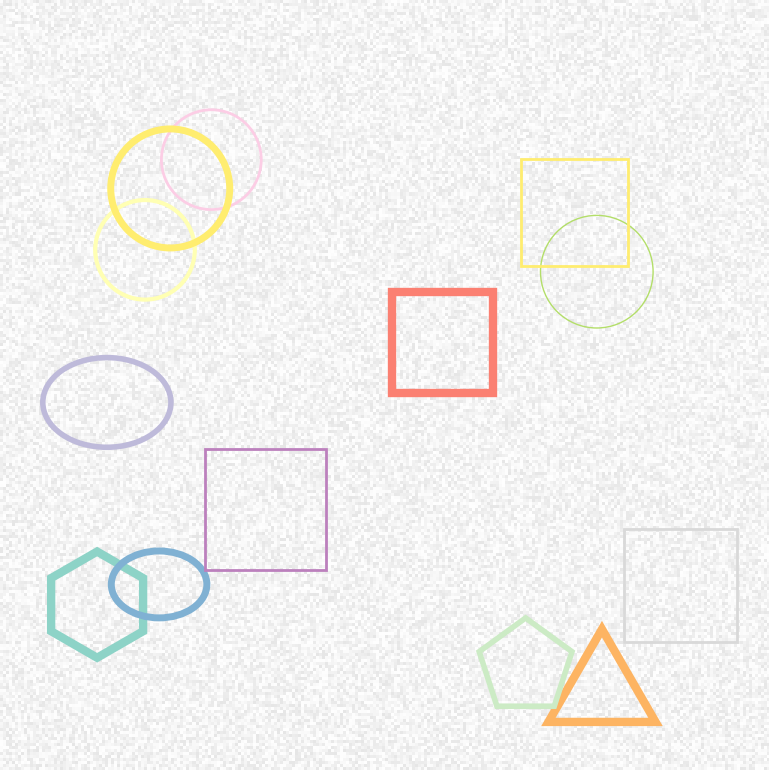[{"shape": "hexagon", "thickness": 3, "radius": 0.34, "center": [0.126, 0.215]}, {"shape": "circle", "thickness": 1.5, "radius": 0.32, "center": [0.188, 0.676]}, {"shape": "oval", "thickness": 2, "radius": 0.42, "center": [0.139, 0.477]}, {"shape": "square", "thickness": 3, "radius": 0.33, "center": [0.575, 0.555]}, {"shape": "oval", "thickness": 2.5, "radius": 0.31, "center": [0.207, 0.241]}, {"shape": "triangle", "thickness": 3, "radius": 0.4, "center": [0.782, 0.103]}, {"shape": "circle", "thickness": 0.5, "radius": 0.37, "center": [0.775, 0.647]}, {"shape": "circle", "thickness": 1, "radius": 0.32, "center": [0.274, 0.793]}, {"shape": "square", "thickness": 1, "radius": 0.37, "center": [0.884, 0.24]}, {"shape": "square", "thickness": 1, "radius": 0.39, "center": [0.344, 0.339]}, {"shape": "pentagon", "thickness": 2, "radius": 0.32, "center": [0.683, 0.134]}, {"shape": "circle", "thickness": 2.5, "radius": 0.39, "center": [0.221, 0.755]}, {"shape": "square", "thickness": 1, "radius": 0.35, "center": [0.746, 0.724]}]